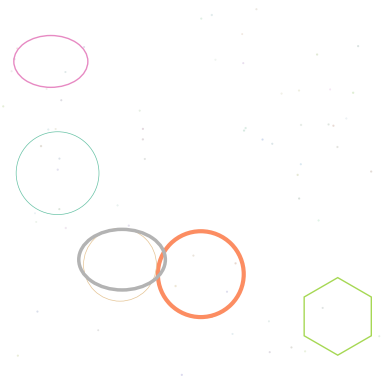[{"shape": "circle", "thickness": 0.5, "radius": 0.54, "center": [0.15, 0.55]}, {"shape": "circle", "thickness": 3, "radius": 0.56, "center": [0.522, 0.288]}, {"shape": "oval", "thickness": 1, "radius": 0.48, "center": [0.132, 0.84]}, {"shape": "hexagon", "thickness": 1, "radius": 0.5, "center": [0.877, 0.178]}, {"shape": "circle", "thickness": 0.5, "radius": 0.47, "center": [0.312, 0.312]}, {"shape": "oval", "thickness": 2.5, "radius": 0.56, "center": [0.317, 0.326]}]